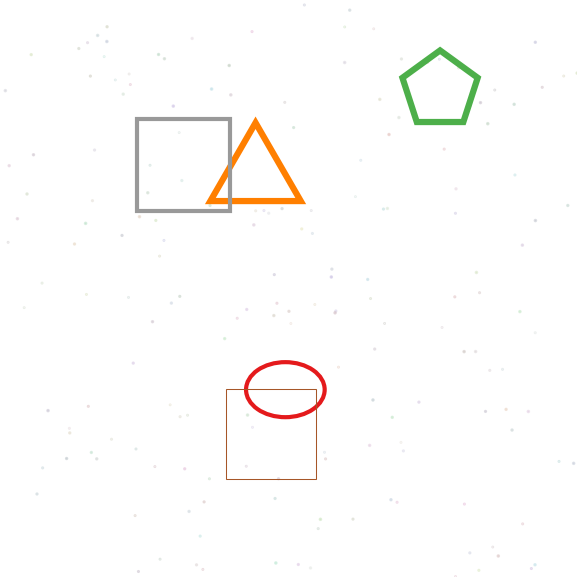[{"shape": "oval", "thickness": 2, "radius": 0.34, "center": [0.494, 0.324]}, {"shape": "pentagon", "thickness": 3, "radius": 0.34, "center": [0.762, 0.843]}, {"shape": "triangle", "thickness": 3, "radius": 0.45, "center": [0.443, 0.696]}, {"shape": "square", "thickness": 0.5, "radius": 0.39, "center": [0.469, 0.247]}, {"shape": "square", "thickness": 2, "radius": 0.4, "center": [0.317, 0.713]}]